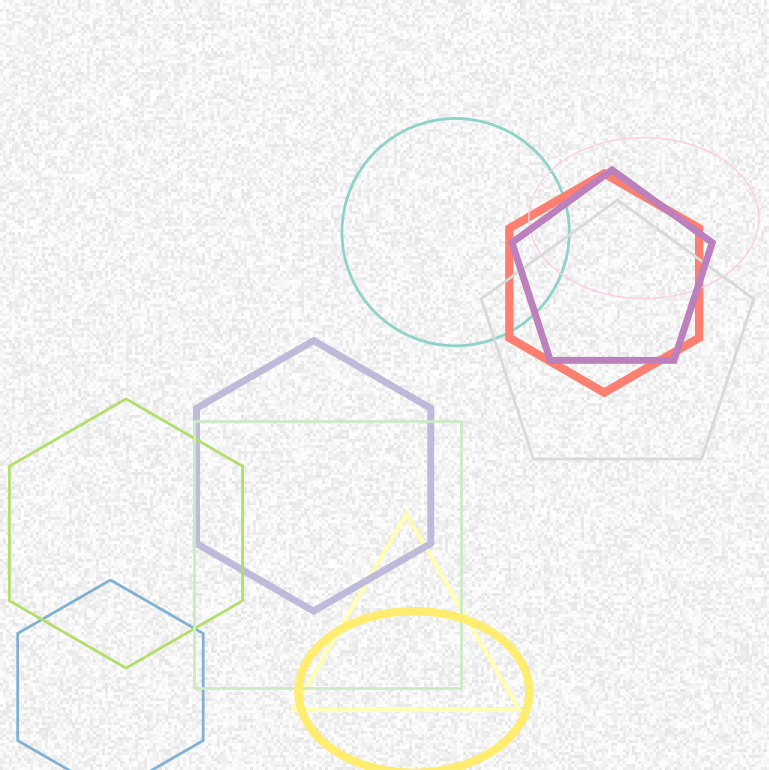[{"shape": "circle", "thickness": 1, "radius": 0.74, "center": [0.592, 0.699]}, {"shape": "triangle", "thickness": 1.5, "radius": 0.85, "center": [0.528, 0.163]}, {"shape": "hexagon", "thickness": 2.5, "radius": 0.88, "center": [0.407, 0.382]}, {"shape": "hexagon", "thickness": 3, "radius": 0.71, "center": [0.785, 0.632]}, {"shape": "hexagon", "thickness": 1, "radius": 0.7, "center": [0.143, 0.108]}, {"shape": "hexagon", "thickness": 1, "radius": 0.87, "center": [0.164, 0.307]}, {"shape": "oval", "thickness": 0.5, "radius": 0.75, "center": [0.836, 0.717]}, {"shape": "pentagon", "thickness": 1, "radius": 0.93, "center": [0.802, 0.554]}, {"shape": "pentagon", "thickness": 2.5, "radius": 0.68, "center": [0.795, 0.643]}, {"shape": "square", "thickness": 1, "radius": 0.87, "center": [0.426, 0.28]}, {"shape": "oval", "thickness": 3, "radius": 0.75, "center": [0.538, 0.101]}]